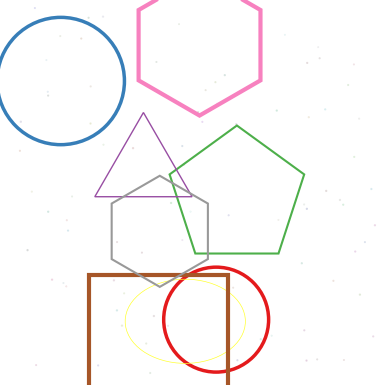[{"shape": "circle", "thickness": 2.5, "radius": 0.68, "center": [0.561, 0.17]}, {"shape": "circle", "thickness": 2.5, "radius": 0.83, "center": [0.158, 0.79]}, {"shape": "pentagon", "thickness": 1.5, "radius": 0.92, "center": [0.615, 0.49]}, {"shape": "triangle", "thickness": 1, "radius": 0.73, "center": [0.373, 0.562]}, {"shape": "oval", "thickness": 0.5, "radius": 0.78, "center": [0.481, 0.165]}, {"shape": "square", "thickness": 3, "radius": 0.9, "center": [0.411, 0.105]}, {"shape": "hexagon", "thickness": 3, "radius": 0.91, "center": [0.518, 0.883]}, {"shape": "hexagon", "thickness": 1.5, "radius": 0.72, "center": [0.415, 0.399]}]